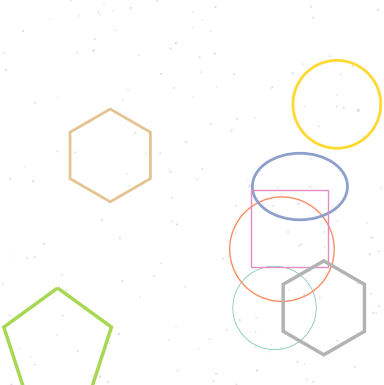[{"shape": "circle", "thickness": 0.5, "radius": 0.54, "center": [0.713, 0.2]}, {"shape": "circle", "thickness": 1, "radius": 0.68, "center": [0.732, 0.353]}, {"shape": "oval", "thickness": 2, "radius": 0.62, "center": [0.779, 0.516]}, {"shape": "square", "thickness": 1, "radius": 0.5, "center": [0.752, 0.407]}, {"shape": "pentagon", "thickness": 2.5, "radius": 0.73, "center": [0.15, 0.105]}, {"shape": "circle", "thickness": 2, "radius": 0.57, "center": [0.875, 0.729]}, {"shape": "hexagon", "thickness": 2, "radius": 0.6, "center": [0.286, 0.596]}, {"shape": "hexagon", "thickness": 2.5, "radius": 0.61, "center": [0.841, 0.2]}]